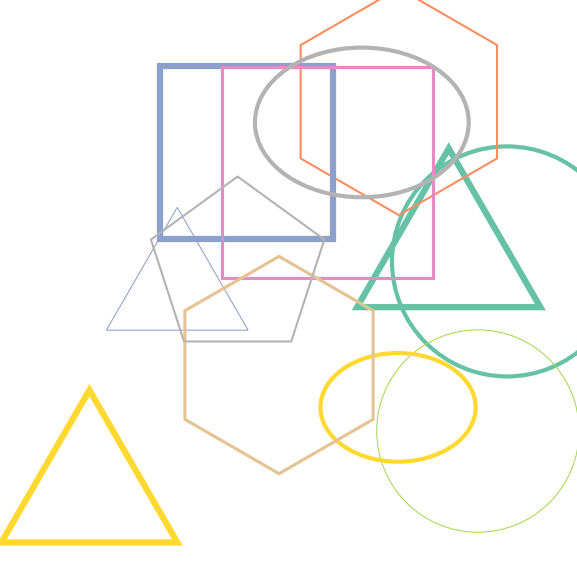[{"shape": "circle", "thickness": 2, "radius": 1.0, "center": [0.878, 0.546]}, {"shape": "triangle", "thickness": 3, "radius": 0.92, "center": [0.777, 0.559]}, {"shape": "hexagon", "thickness": 1, "radius": 0.98, "center": [0.691, 0.823]}, {"shape": "triangle", "thickness": 0.5, "radius": 0.71, "center": [0.307, 0.498]}, {"shape": "square", "thickness": 3, "radius": 0.75, "center": [0.427, 0.736]}, {"shape": "square", "thickness": 1.5, "radius": 0.91, "center": [0.567, 0.701]}, {"shape": "circle", "thickness": 0.5, "radius": 0.88, "center": [0.827, 0.253]}, {"shape": "triangle", "thickness": 3, "radius": 0.88, "center": [0.155, 0.148]}, {"shape": "oval", "thickness": 2, "radius": 0.67, "center": [0.689, 0.294]}, {"shape": "hexagon", "thickness": 1.5, "radius": 0.94, "center": [0.483, 0.367]}, {"shape": "pentagon", "thickness": 1, "radius": 0.79, "center": [0.411, 0.536]}, {"shape": "oval", "thickness": 2, "radius": 0.93, "center": [0.627, 0.787]}]